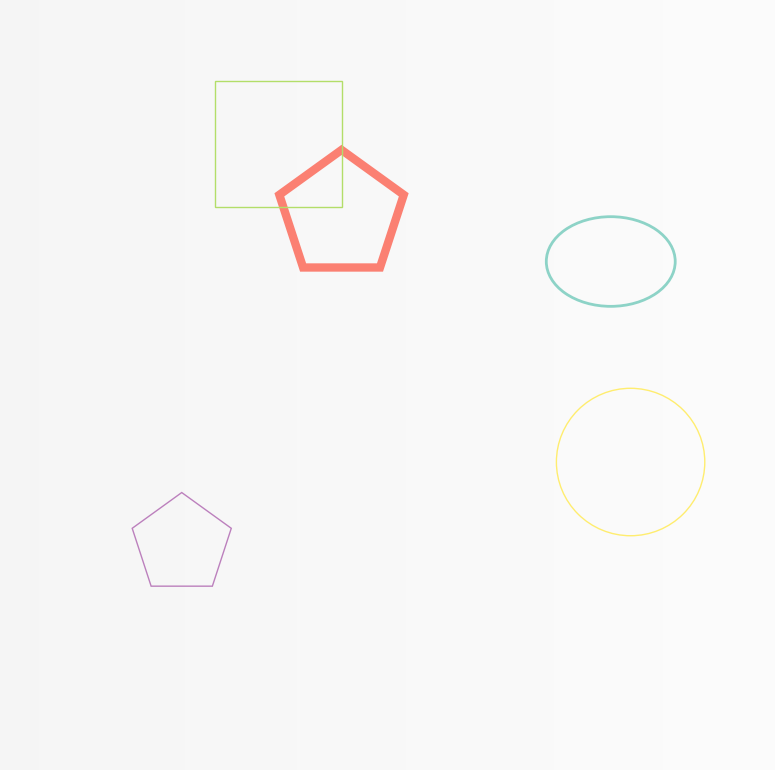[{"shape": "oval", "thickness": 1, "radius": 0.42, "center": [0.788, 0.66]}, {"shape": "pentagon", "thickness": 3, "radius": 0.42, "center": [0.441, 0.721]}, {"shape": "square", "thickness": 0.5, "radius": 0.41, "center": [0.36, 0.813]}, {"shape": "pentagon", "thickness": 0.5, "radius": 0.34, "center": [0.235, 0.293]}, {"shape": "circle", "thickness": 0.5, "radius": 0.48, "center": [0.814, 0.4]}]